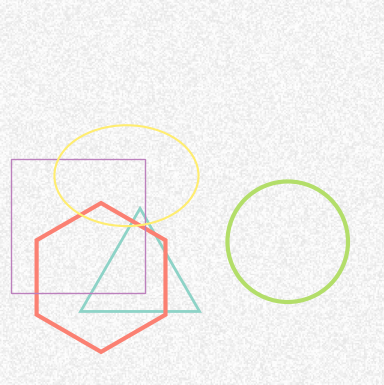[{"shape": "triangle", "thickness": 2, "radius": 0.89, "center": [0.364, 0.28]}, {"shape": "hexagon", "thickness": 3, "radius": 0.97, "center": [0.262, 0.279]}, {"shape": "circle", "thickness": 3, "radius": 0.78, "center": [0.747, 0.372]}, {"shape": "square", "thickness": 1, "radius": 0.87, "center": [0.202, 0.412]}, {"shape": "oval", "thickness": 1.5, "radius": 0.94, "center": [0.328, 0.544]}]